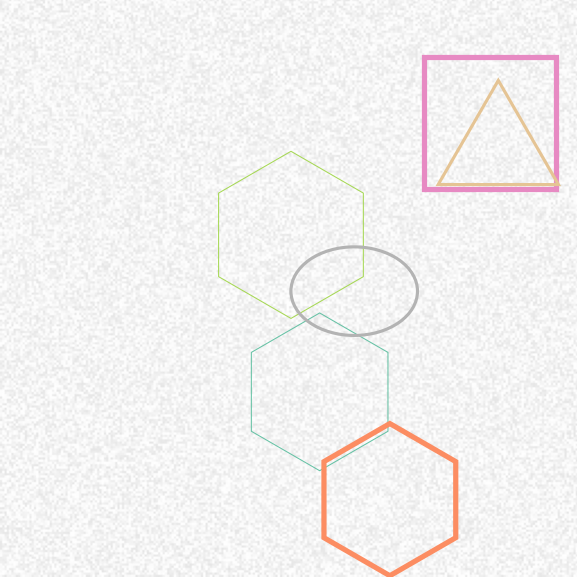[{"shape": "hexagon", "thickness": 0.5, "radius": 0.68, "center": [0.554, 0.321]}, {"shape": "hexagon", "thickness": 2.5, "radius": 0.66, "center": [0.675, 0.134]}, {"shape": "square", "thickness": 2.5, "radius": 0.57, "center": [0.848, 0.786]}, {"shape": "hexagon", "thickness": 0.5, "radius": 0.72, "center": [0.504, 0.592]}, {"shape": "triangle", "thickness": 1.5, "radius": 0.6, "center": [0.863, 0.74]}, {"shape": "oval", "thickness": 1.5, "radius": 0.55, "center": [0.613, 0.495]}]